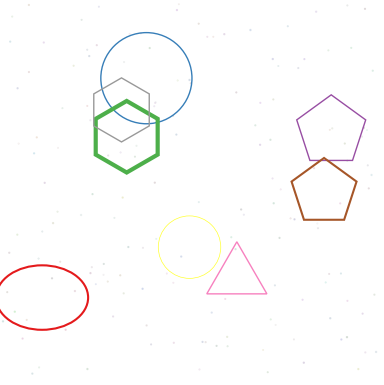[{"shape": "oval", "thickness": 1.5, "radius": 0.6, "center": [0.109, 0.227]}, {"shape": "circle", "thickness": 1, "radius": 0.59, "center": [0.38, 0.797]}, {"shape": "hexagon", "thickness": 3, "radius": 0.46, "center": [0.329, 0.645]}, {"shape": "pentagon", "thickness": 1, "radius": 0.47, "center": [0.86, 0.659]}, {"shape": "circle", "thickness": 0.5, "radius": 0.41, "center": [0.492, 0.358]}, {"shape": "pentagon", "thickness": 1.5, "radius": 0.44, "center": [0.842, 0.501]}, {"shape": "triangle", "thickness": 1, "radius": 0.45, "center": [0.615, 0.282]}, {"shape": "hexagon", "thickness": 1, "radius": 0.42, "center": [0.316, 0.715]}]